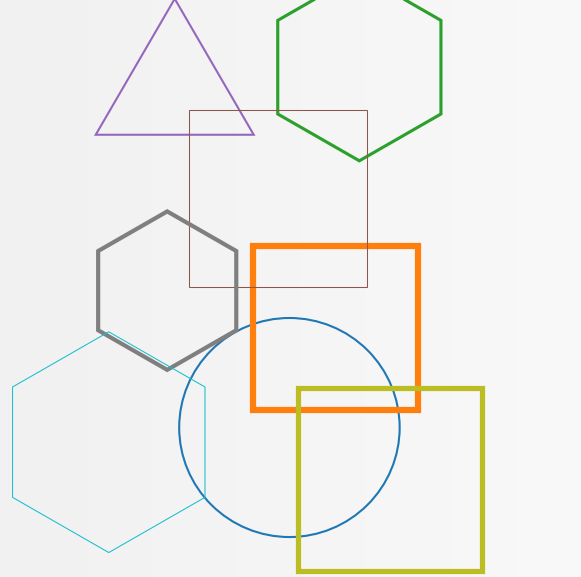[{"shape": "circle", "thickness": 1, "radius": 0.95, "center": [0.498, 0.259]}, {"shape": "square", "thickness": 3, "radius": 0.71, "center": [0.578, 0.431]}, {"shape": "hexagon", "thickness": 1.5, "radius": 0.81, "center": [0.618, 0.883]}, {"shape": "triangle", "thickness": 1, "radius": 0.78, "center": [0.301, 0.844]}, {"shape": "square", "thickness": 0.5, "radius": 0.76, "center": [0.479, 0.656]}, {"shape": "hexagon", "thickness": 2, "radius": 0.69, "center": [0.288, 0.496]}, {"shape": "square", "thickness": 2.5, "radius": 0.79, "center": [0.671, 0.168]}, {"shape": "hexagon", "thickness": 0.5, "radius": 0.96, "center": [0.187, 0.233]}]